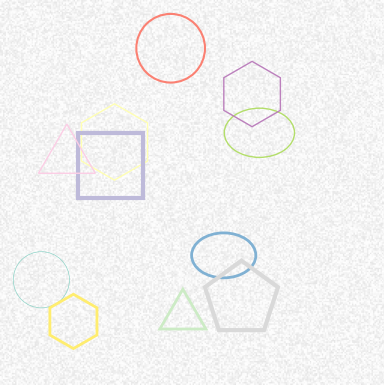[{"shape": "circle", "thickness": 0.5, "radius": 0.36, "center": [0.107, 0.273]}, {"shape": "hexagon", "thickness": 1, "radius": 0.5, "center": [0.297, 0.631]}, {"shape": "square", "thickness": 3, "radius": 0.43, "center": [0.287, 0.57]}, {"shape": "circle", "thickness": 1.5, "radius": 0.45, "center": [0.443, 0.875]}, {"shape": "oval", "thickness": 2, "radius": 0.42, "center": [0.581, 0.337]}, {"shape": "oval", "thickness": 1, "radius": 0.46, "center": [0.674, 0.655]}, {"shape": "triangle", "thickness": 1, "radius": 0.43, "center": [0.174, 0.593]}, {"shape": "pentagon", "thickness": 3, "radius": 0.5, "center": [0.627, 0.223]}, {"shape": "hexagon", "thickness": 1, "radius": 0.42, "center": [0.655, 0.756]}, {"shape": "triangle", "thickness": 2, "radius": 0.35, "center": [0.475, 0.18]}, {"shape": "hexagon", "thickness": 2, "radius": 0.35, "center": [0.191, 0.165]}]